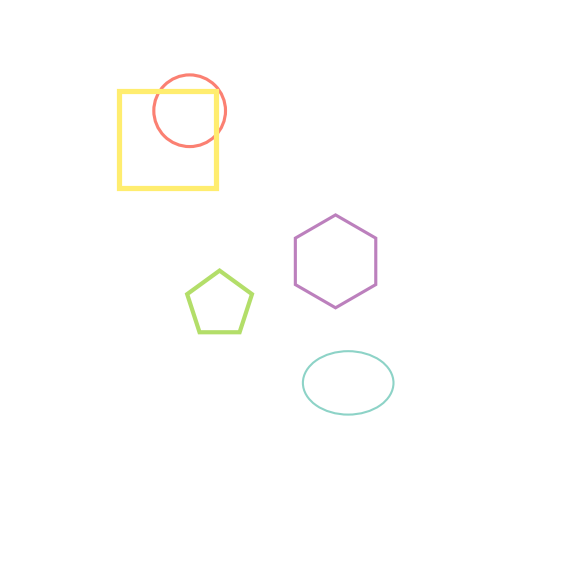[{"shape": "oval", "thickness": 1, "radius": 0.39, "center": [0.603, 0.336]}, {"shape": "circle", "thickness": 1.5, "radius": 0.31, "center": [0.328, 0.807]}, {"shape": "pentagon", "thickness": 2, "radius": 0.3, "center": [0.38, 0.472]}, {"shape": "hexagon", "thickness": 1.5, "radius": 0.4, "center": [0.581, 0.547]}, {"shape": "square", "thickness": 2.5, "radius": 0.42, "center": [0.29, 0.757]}]